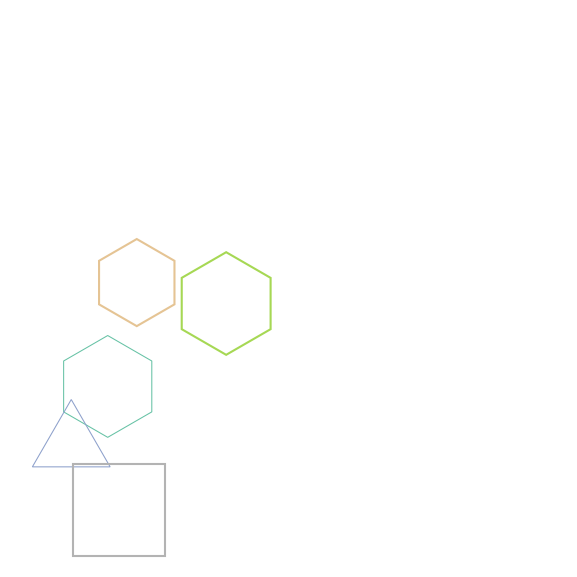[{"shape": "hexagon", "thickness": 0.5, "radius": 0.44, "center": [0.187, 0.33]}, {"shape": "triangle", "thickness": 0.5, "radius": 0.39, "center": [0.123, 0.23]}, {"shape": "hexagon", "thickness": 1, "radius": 0.44, "center": [0.392, 0.474]}, {"shape": "hexagon", "thickness": 1, "radius": 0.38, "center": [0.237, 0.51]}, {"shape": "square", "thickness": 1, "radius": 0.4, "center": [0.206, 0.116]}]